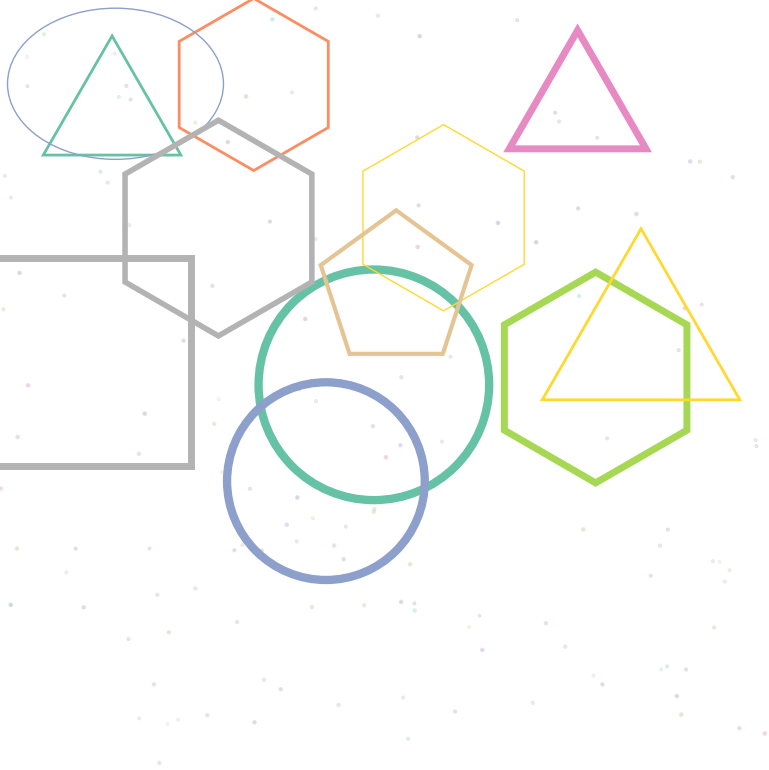[{"shape": "triangle", "thickness": 1, "radius": 0.52, "center": [0.146, 0.85]}, {"shape": "circle", "thickness": 3, "radius": 0.75, "center": [0.486, 0.5]}, {"shape": "hexagon", "thickness": 1, "radius": 0.56, "center": [0.33, 0.89]}, {"shape": "oval", "thickness": 0.5, "radius": 0.7, "center": [0.15, 0.891]}, {"shape": "circle", "thickness": 3, "radius": 0.64, "center": [0.423, 0.375]}, {"shape": "triangle", "thickness": 2.5, "radius": 0.51, "center": [0.75, 0.858]}, {"shape": "hexagon", "thickness": 2.5, "radius": 0.68, "center": [0.774, 0.51]}, {"shape": "triangle", "thickness": 1, "radius": 0.74, "center": [0.833, 0.555]}, {"shape": "hexagon", "thickness": 0.5, "radius": 0.6, "center": [0.576, 0.717]}, {"shape": "pentagon", "thickness": 1.5, "radius": 0.52, "center": [0.515, 0.624]}, {"shape": "hexagon", "thickness": 2, "radius": 0.7, "center": [0.284, 0.704]}, {"shape": "square", "thickness": 2.5, "radius": 0.67, "center": [0.113, 0.53]}]